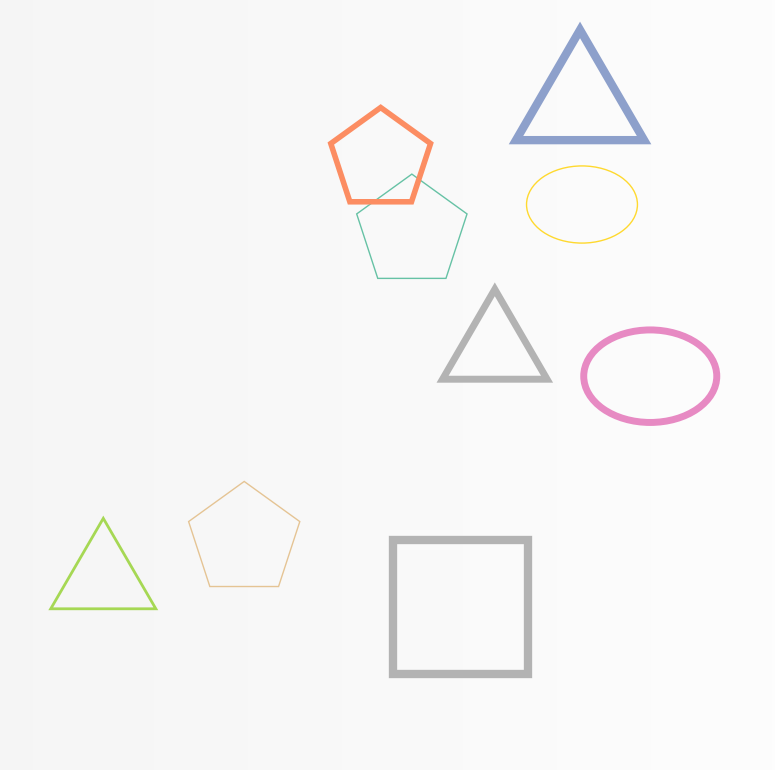[{"shape": "pentagon", "thickness": 0.5, "radius": 0.37, "center": [0.531, 0.699]}, {"shape": "pentagon", "thickness": 2, "radius": 0.34, "center": [0.491, 0.793]}, {"shape": "triangle", "thickness": 3, "radius": 0.48, "center": [0.748, 0.866]}, {"shape": "oval", "thickness": 2.5, "radius": 0.43, "center": [0.839, 0.511]}, {"shape": "triangle", "thickness": 1, "radius": 0.39, "center": [0.133, 0.249]}, {"shape": "oval", "thickness": 0.5, "radius": 0.36, "center": [0.751, 0.734]}, {"shape": "pentagon", "thickness": 0.5, "radius": 0.38, "center": [0.315, 0.299]}, {"shape": "square", "thickness": 3, "radius": 0.44, "center": [0.595, 0.211]}, {"shape": "triangle", "thickness": 2.5, "radius": 0.39, "center": [0.638, 0.546]}]